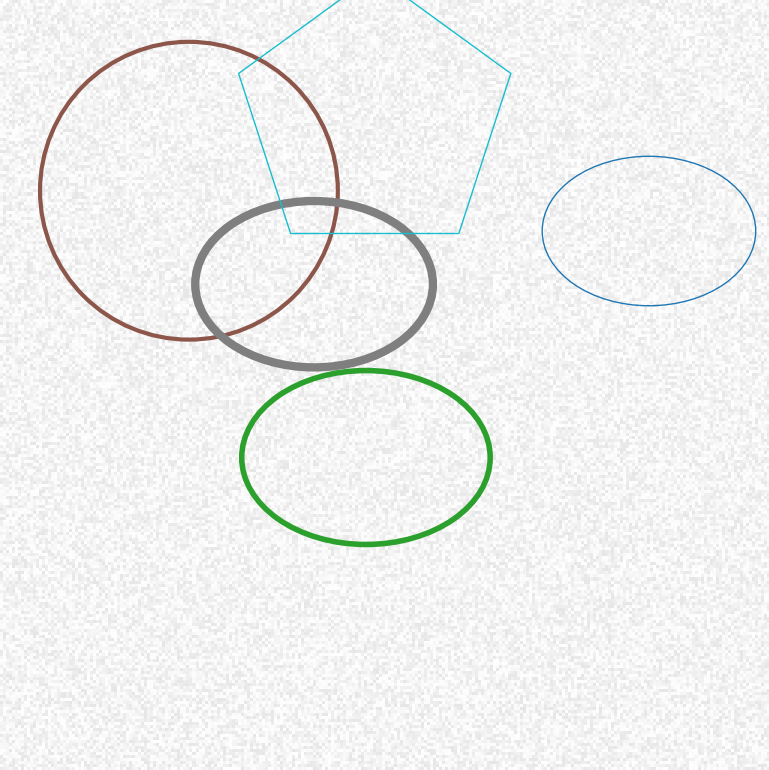[{"shape": "oval", "thickness": 0.5, "radius": 0.69, "center": [0.843, 0.7]}, {"shape": "oval", "thickness": 2, "radius": 0.81, "center": [0.475, 0.406]}, {"shape": "circle", "thickness": 1.5, "radius": 0.97, "center": [0.245, 0.752]}, {"shape": "oval", "thickness": 3, "radius": 0.77, "center": [0.408, 0.631]}, {"shape": "pentagon", "thickness": 0.5, "radius": 0.93, "center": [0.487, 0.847]}]